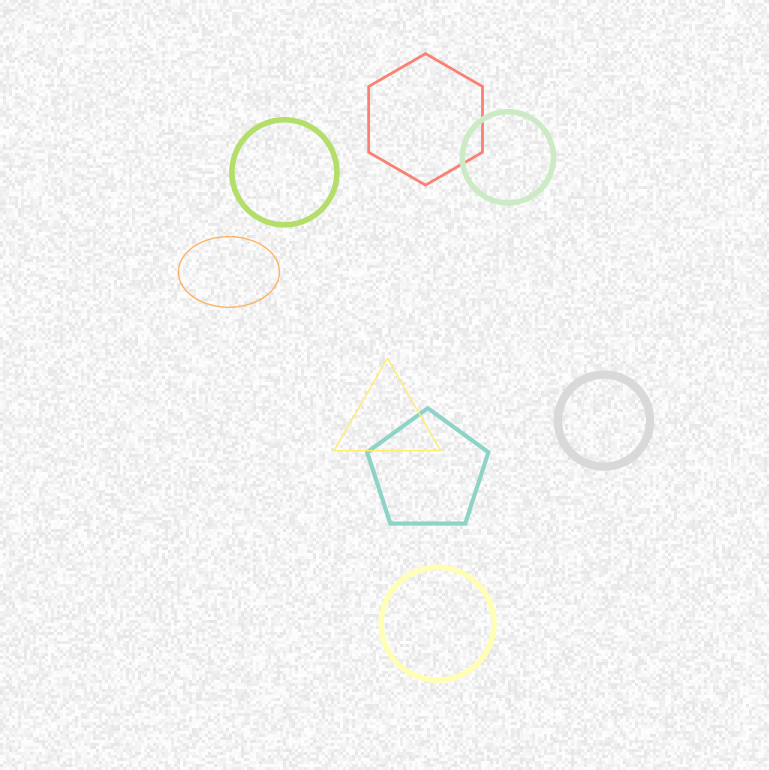[{"shape": "pentagon", "thickness": 1.5, "radius": 0.41, "center": [0.556, 0.387]}, {"shape": "circle", "thickness": 2, "radius": 0.37, "center": [0.568, 0.19]}, {"shape": "hexagon", "thickness": 1, "radius": 0.43, "center": [0.553, 0.845]}, {"shape": "oval", "thickness": 0.5, "radius": 0.33, "center": [0.297, 0.647]}, {"shape": "circle", "thickness": 2, "radius": 0.34, "center": [0.369, 0.776]}, {"shape": "circle", "thickness": 3, "radius": 0.3, "center": [0.784, 0.454]}, {"shape": "circle", "thickness": 2, "radius": 0.3, "center": [0.66, 0.796]}, {"shape": "triangle", "thickness": 0.5, "radius": 0.4, "center": [0.503, 0.455]}]